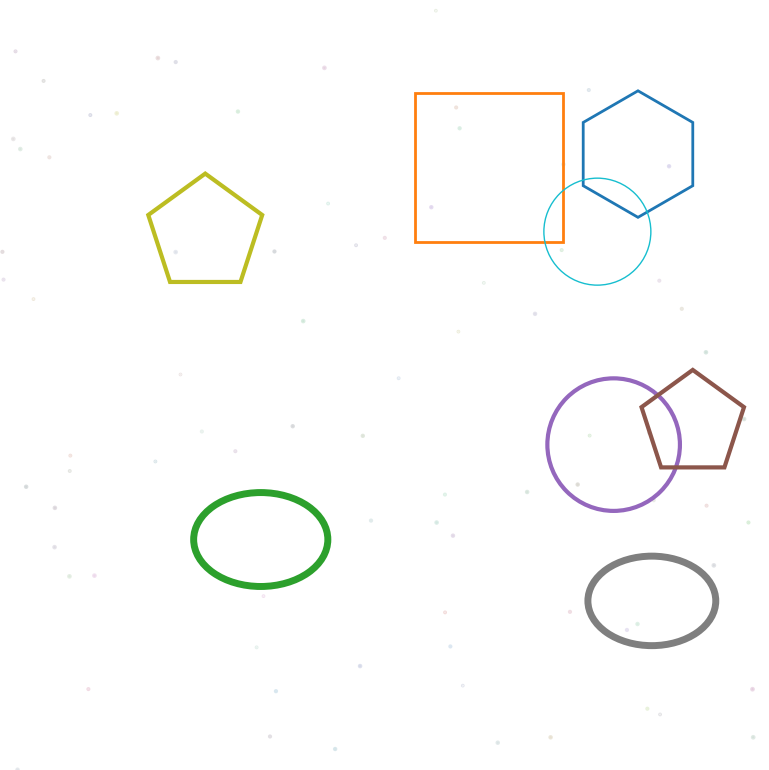[{"shape": "hexagon", "thickness": 1, "radius": 0.41, "center": [0.829, 0.8]}, {"shape": "square", "thickness": 1, "radius": 0.48, "center": [0.635, 0.783]}, {"shape": "oval", "thickness": 2.5, "radius": 0.44, "center": [0.339, 0.299]}, {"shape": "circle", "thickness": 1.5, "radius": 0.43, "center": [0.797, 0.423]}, {"shape": "pentagon", "thickness": 1.5, "radius": 0.35, "center": [0.9, 0.45]}, {"shape": "oval", "thickness": 2.5, "radius": 0.42, "center": [0.847, 0.22]}, {"shape": "pentagon", "thickness": 1.5, "radius": 0.39, "center": [0.267, 0.697]}, {"shape": "circle", "thickness": 0.5, "radius": 0.35, "center": [0.776, 0.699]}]